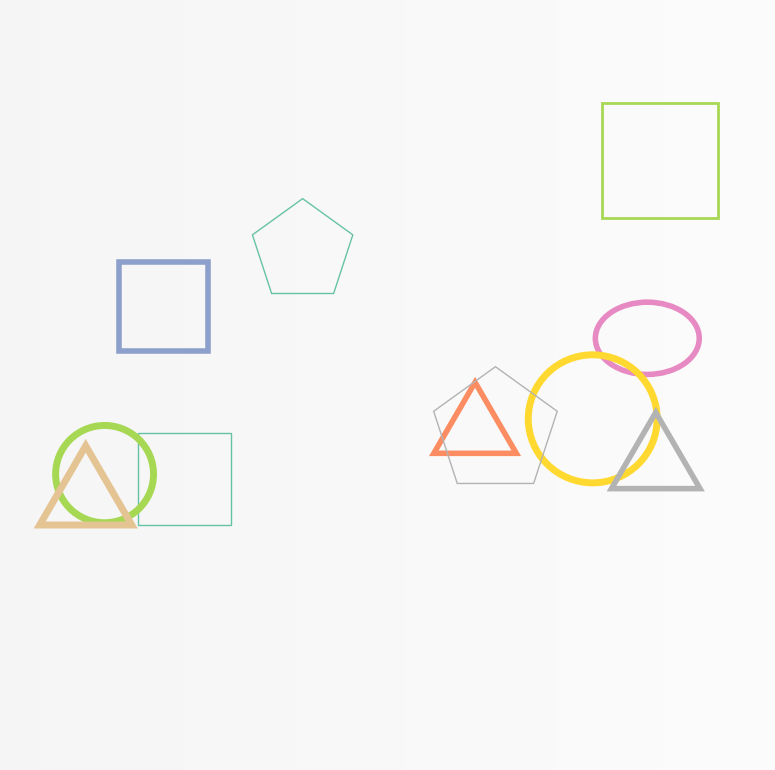[{"shape": "pentagon", "thickness": 0.5, "radius": 0.34, "center": [0.39, 0.674]}, {"shape": "square", "thickness": 0.5, "radius": 0.3, "center": [0.238, 0.378]}, {"shape": "triangle", "thickness": 2, "radius": 0.31, "center": [0.613, 0.442]}, {"shape": "square", "thickness": 2, "radius": 0.29, "center": [0.211, 0.602]}, {"shape": "oval", "thickness": 2, "radius": 0.34, "center": [0.835, 0.561]}, {"shape": "square", "thickness": 1, "radius": 0.37, "center": [0.852, 0.791]}, {"shape": "circle", "thickness": 2.5, "radius": 0.32, "center": [0.135, 0.384]}, {"shape": "circle", "thickness": 2.5, "radius": 0.42, "center": [0.765, 0.456]}, {"shape": "triangle", "thickness": 2.5, "radius": 0.34, "center": [0.111, 0.352]}, {"shape": "pentagon", "thickness": 0.5, "radius": 0.42, "center": [0.639, 0.44]}, {"shape": "triangle", "thickness": 2, "radius": 0.33, "center": [0.846, 0.398]}]